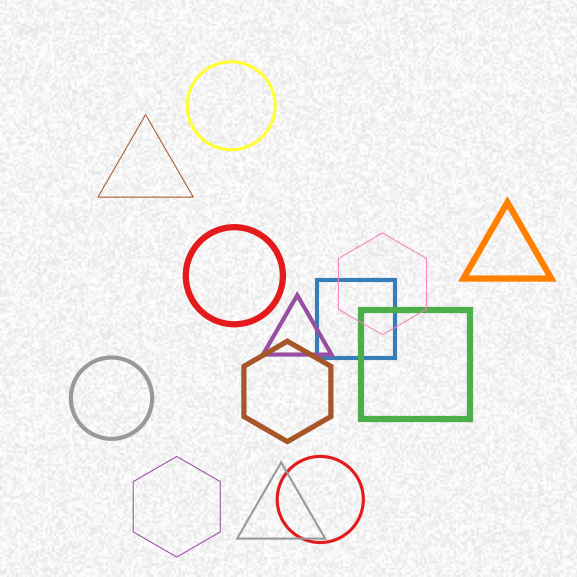[{"shape": "circle", "thickness": 1.5, "radius": 0.37, "center": [0.555, 0.134]}, {"shape": "circle", "thickness": 3, "radius": 0.42, "center": [0.406, 0.522]}, {"shape": "square", "thickness": 2, "radius": 0.34, "center": [0.617, 0.447]}, {"shape": "square", "thickness": 3, "radius": 0.47, "center": [0.719, 0.368]}, {"shape": "hexagon", "thickness": 0.5, "radius": 0.44, "center": [0.306, 0.122]}, {"shape": "triangle", "thickness": 2, "radius": 0.34, "center": [0.515, 0.419]}, {"shape": "triangle", "thickness": 3, "radius": 0.44, "center": [0.879, 0.561]}, {"shape": "circle", "thickness": 1.5, "radius": 0.38, "center": [0.4, 0.816]}, {"shape": "hexagon", "thickness": 2.5, "radius": 0.43, "center": [0.498, 0.321]}, {"shape": "triangle", "thickness": 0.5, "radius": 0.48, "center": [0.252, 0.705]}, {"shape": "hexagon", "thickness": 0.5, "radius": 0.44, "center": [0.662, 0.508]}, {"shape": "circle", "thickness": 2, "radius": 0.35, "center": [0.193, 0.31]}, {"shape": "triangle", "thickness": 1, "radius": 0.44, "center": [0.487, 0.11]}]